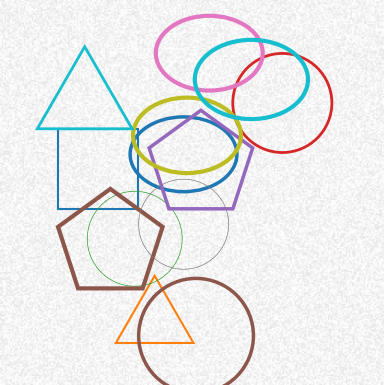[{"shape": "square", "thickness": 1.5, "radius": 0.52, "center": [0.254, 0.561]}, {"shape": "oval", "thickness": 2.5, "radius": 0.69, "center": [0.477, 0.599]}, {"shape": "triangle", "thickness": 1.5, "radius": 0.58, "center": [0.402, 0.167]}, {"shape": "circle", "thickness": 0.5, "radius": 0.62, "center": [0.35, 0.38]}, {"shape": "circle", "thickness": 2, "radius": 0.64, "center": [0.733, 0.733]}, {"shape": "pentagon", "thickness": 2.5, "radius": 0.71, "center": [0.522, 0.572]}, {"shape": "pentagon", "thickness": 3, "radius": 0.71, "center": [0.287, 0.367]}, {"shape": "circle", "thickness": 2.5, "radius": 0.75, "center": [0.509, 0.128]}, {"shape": "oval", "thickness": 3, "radius": 0.69, "center": [0.544, 0.862]}, {"shape": "circle", "thickness": 0.5, "radius": 0.58, "center": [0.477, 0.418]}, {"shape": "oval", "thickness": 3, "radius": 0.7, "center": [0.486, 0.648]}, {"shape": "oval", "thickness": 3, "radius": 0.74, "center": [0.653, 0.794]}, {"shape": "triangle", "thickness": 2, "radius": 0.71, "center": [0.22, 0.737]}]